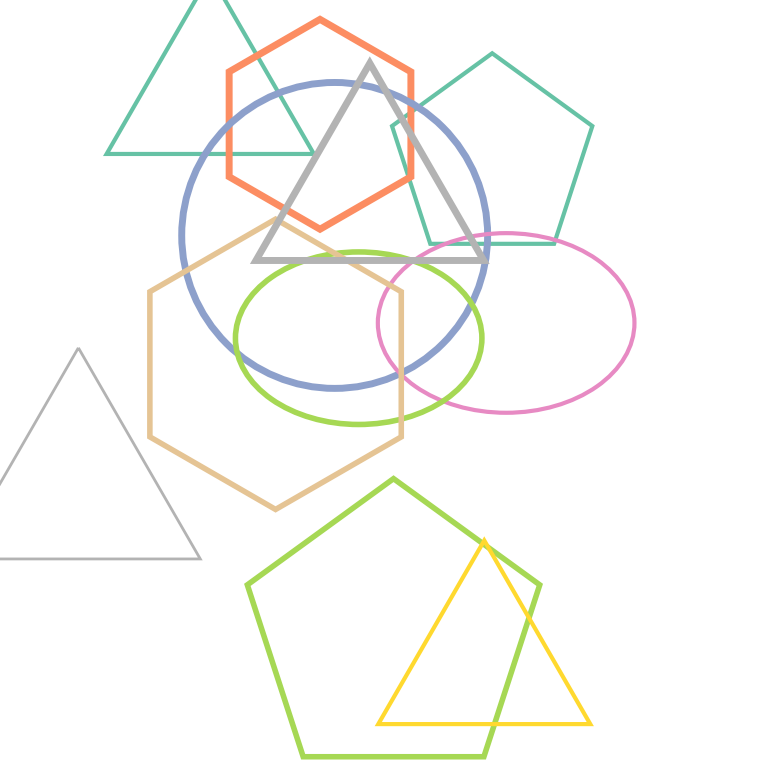[{"shape": "pentagon", "thickness": 1.5, "radius": 0.68, "center": [0.639, 0.794]}, {"shape": "triangle", "thickness": 1.5, "radius": 0.78, "center": [0.273, 0.878]}, {"shape": "hexagon", "thickness": 2.5, "radius": 0.68, "center": [0.416, 0.839]}, {"shape": "circle", "thickness": 2.5, "radius": 0.99, "center": [0.435, 0.694]}, {"shape": "oval", "thickness": 1.5, "radius": 0.83, "center": [0.657, 0.581]}, {"shape": "oval", "thickness": 2, "radius": 0.8, "center": [0.466, 0.561]}, {"shape": "pentagon", "thickness": 2, "radius": 1.0, "center": [0.511, 0.179]}, {"shape": "triangle", "thickness": 1.5, "radius": 0.79, "center": [0.629, 0.139]}, {"shape": "hexagon", "thickness": 2, "radius": 0.94, "center": [0.358, 0.527]}, {"shape": "triangle", "thickness": 1, "radius": 0.91, "center": [0.102, 0.365]}, {"shape": "triangle", "thickness": 2.5, "radius": 0.85, "center": [0.48, 0.747]}]